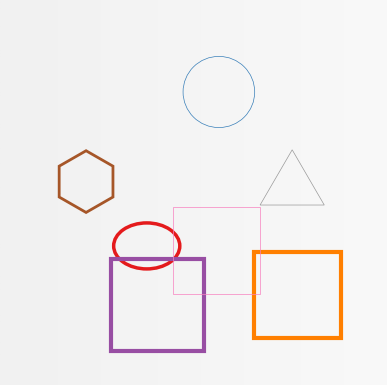[{"shape": "oval", "thickness": 2.5, "radius": 0.43, "center": [0.379, 0.361]}, {"shape": "circle", "thickness": 0.5, "radius": 0.46, "center": [0.565, 0.761]}, {"shape": "square", "thickness": 3, "radius": 0.6, "center": [0.407, 0.208]}, {"shape": "square", "thickness": 3, "radius": 0.56, "center": [0.767, 0.234]}, {"shape": "hexagon", "thickness": 2, "radius": 0.4, "center": [0.222, 0.528]}, {"shape": "square", "thickness": 0.5, "radius": 0.56, "center": [0.557, 0.349]}, {"shape": "triangle", "thickness": 0.5, "radius": 0.48, "center": [0.754, 0.515]}]